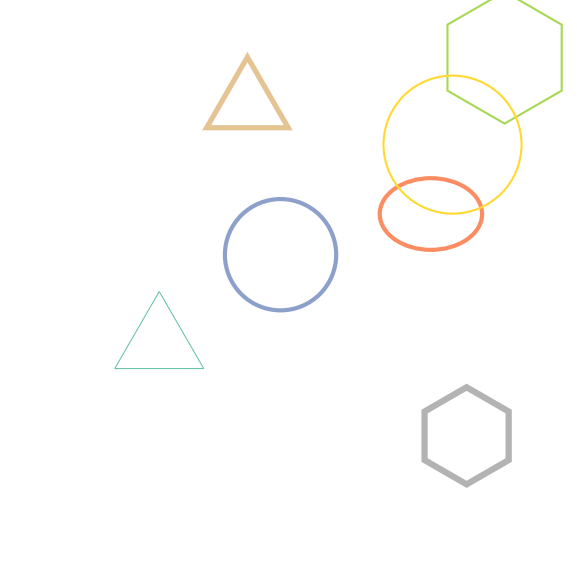[{"shape": "triangle", "thickness": 0.5, "radius": 0.44, "center": [0.276, 0.405]}, {"shape": "oval", "thickness": 2, "radius": 0.44, "center": [0.746, 0.629]}, {"shape": "circle", "thickness": 2, "radius": 0.48, "center": [0.486, 0.558]}, {"shape": "hexagon", "thickness": 1, "radius": 0.57, "center": [0.874, 0.899]}, {"shape": "circle", "thickness": 1, "radius": 0.6, "center": [0.784, 0.749]}, {"shape": "triangle", "thickness": 2.5, "radius": 0.41, "center": [0.428, 0.819]}, {"shape": "hexagon", "thickness": 3, "radius": 0.42, "center": [0.808, 0.245]}]